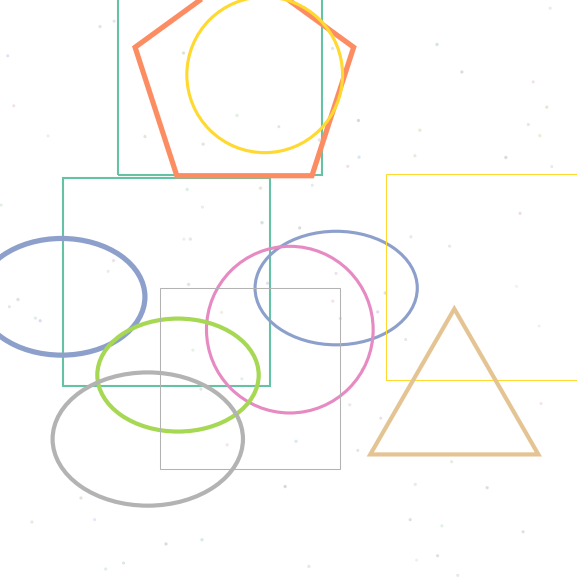[{"shape": "square", "thickness": 1, "radius": 0.9, "center": [0.288, 0.511]}, {"shape": "square", "thickness": 1, "radius": 0.88, "center": [0.381, 0.873]}, {"shape": "pentagon", "thickness": 2.5, "radius": 0.99, "center": [0.423, 0.856]}, {"shape": "oval", "thickness": 1.5, "radius": 0.7, "center": [0.582, 0.5]}, {"shape": "oval", "thickness": 2.5, "radius": 0.72, "center": [0.107, 0.485]}, {"shape": "circle", "thickness": 1.5, "radius": 0.72, "center": [0.502, 0.428]}, {"shape": "oval", "thickness": 2, "radius": 0.7, "center": [0.308, 0.35]}, {"shape": "circle", "thickness": 1.5, "radius": 0.67, "center": [0.458, 0.87]}, {"shape": "square", "thickness": 0.5, "radius": 0.89, "center": [0.846, 0.52]}, {"shape": "triangle", "thickness": 2, "radius": 0.84, "center": [0.787, 0.296]}, {"shape": "oval", "thickness": 2, "radius": 0.82, "center": [0.256, 0.239]}, {"shape": "square", "thickness": 0.5, "radius": 0.78, "center": [0.433, 0.344]}]